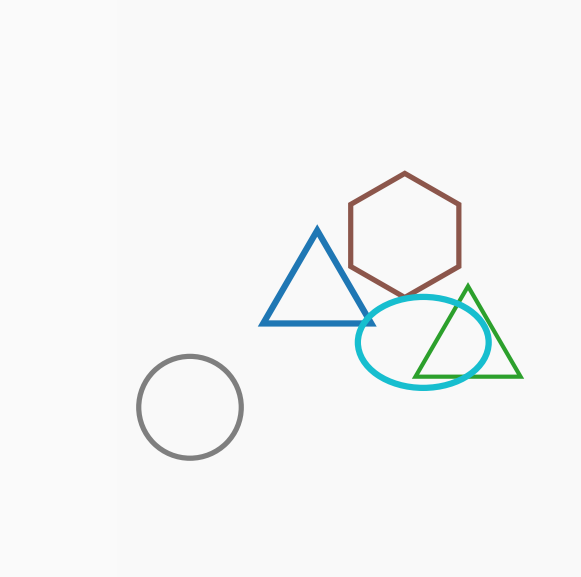[{"shape": "triangle", "thickness": 3, "radius": 0.54, "center": [0.546, 0.493]}, {"shape": "triangle", "thickness": 2, "radius": 0.52, "center": [0.805, 0.399]}, {"shape": "hexagon", "thickness": 2.5, "radius": 0.54, "center": [0.696, 0.591]}, {"shape": "circle", "thickness": 2.5, "radius": 0.44, "center": [0.327, 0.294]}, {"shape": "oval", "thickness": 3, "radius": 0.56, "center": [0.728, 0.406]}]